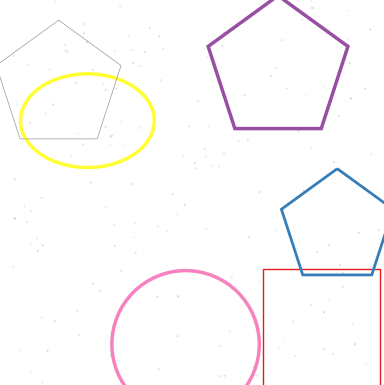[{"shape": "square", "thickness": 1, "radius": 0.76, "center": [0.835, 0.149]}, {"shape": "pentagon", "thickness": 2, "radius": 0.76, "center": [0.876, 0.409]}, {"shape": "pentagon", "thickness": 2.5, "radius": 0.95, "center": [0.722, 0.82]}, {"shape": "oval", "thickness": 2.5, "radius": 0.87, "center": [0.227, 0.687]}, {"shape": "circle", "thickness": 2.5, "radius": 0.96, "center": [0.482, 0.106]}, {"shape": "pentagon", "thickness": 0.5, "radius": 0.85, "center": [0.152, 0.777]}]